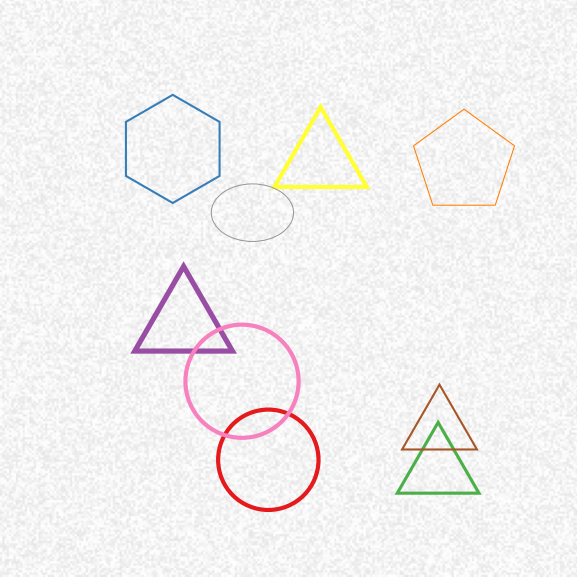[{"shape": "circle", "thickness": 2, "radius": 0.43, "center": [0.465, 0.203]}, {"shape": "hexagon", "thickness": 1, "radius": 0.47, "center": [0.299, 0.741]}, {"shape": "triangle", "thickness": 1.5, "radius": 0.41, "center": [0.759, 0.186]}, {"shape": "triangle", "thickness": 2.5, "radius": 0.49, "center": [0.318, 0.44]}, {"shape": "pentagon", "thickness": 0.5, "radius": 0.46, "center": [0.804, 0.718]}, {"shape": "triangle", "thickness": 2, "radius": 0.46, "center": [0.555, 0.722]}, {"shape": "triangle", "thickness": 1, "radius": 0.37, "center": [0.761, 0.258]}, {"shape": "circle", "thickness": 2, "radius": 0.49, "center": [0.419, 0.339]}, {"shape": "oval", "thickness": 0.5, "radius": 0.36, "center": [0.437, 0.631]}]